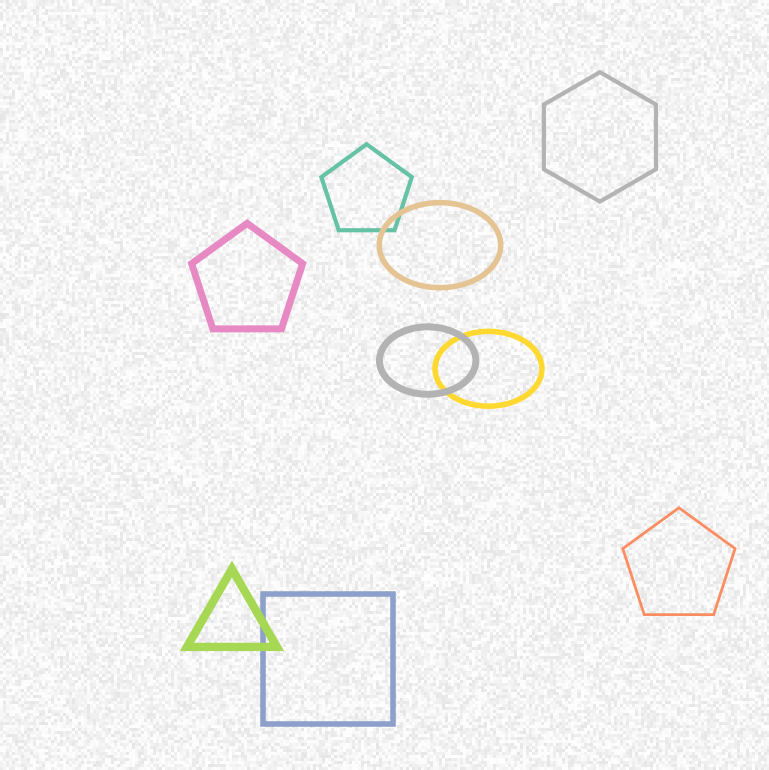[{"shape": "pentagon", "thickness": 1.5, "radius": 0.31, "center": [0.476, 0.751]}, {"shape": "pentagon", "thickness": 1, "radius": 0.38, "center": [0.882, 0.264]}, {"shape": "square", "thickness": 2, "radius": 0.42, "center": [0.426, 0.144]}, {"shape": "pentagon", "thickness": 2.5, "radius": 0.38, "center": [0.321, 0.634]}, {"shape": "triangle", "thickness": 3, "radius": 0.34, "center": [0.301, 0.194]}, {"shape": "oval", "thickness": 2, "radius": 0.35, "center": [0.634, 0.521]}, {"shape": "oval", "thickness": 2, "radius": 0.39, "center": [0.571, 0.682]}, {"shape": "hexagon", "thickness": 1.5, "radius": 0.42, "center": [0.779, 0.822]}, {"shape": "oval", "thickness": 2.5, "radius": 0.31, "center": [0.555, 0.532]}]